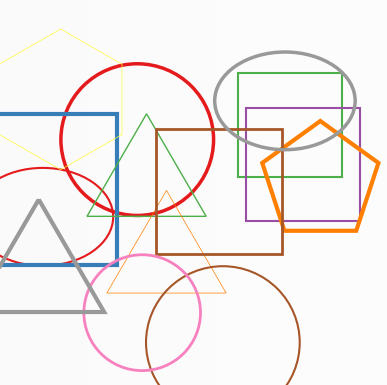[{"shape": "circle", "thickness": 2.5, "radius": 0.99, "center": [0.354, 0.637]}, {"shape": "oval", "thickness": 1.5, "radius": 0.91, "center": [0.11, 0.437]}, {"shape": "square", "thickness": 3, "radius": 0.98, "center": [0.107, 0.507]}, {"shape": "triangle", "thickness": 1, "radius": 0.89, "center": [0.378, 0.527]}, {"shape": "square", "thickness": 1.5, "radius": 0.67, "center": [0.749, 0.675]}, {"shape": "square", "thickness": 1.5, "radius": 0.74, "center": [0.781, 0.574]}, {"shape": "triangle", "thickness": 0.5, "radius": 0.89, "center": [0.43, 0.328]}, {"shape": "pentagon", "thickness": 3, "radius": 0.79, "center": [0.827, 0.528]}, {"shape": "hexagon", "thickness": 0.5, "radius": 0.91, "center": [0.157, 0.742]}, {"shape": "circle", "thickness": 1.5, "radius": 0.99, "center": [0.575, 0.11]}, {"shape": "square", "thickness": 2, "radius": 0.81, "center": [0.566, 0.503]}, {"shape": "circle", "thickness": 2, "radius": 0.75, "center": [0.367, 0.188]}, {"shape": "triangle", "thickness": 3, "radius": 0.97, "center": [0.1, 0.287]}, {"shape": "oval", "thickness": 2.5, "radius": 0.91, "center": [0.735, 0.738]}]